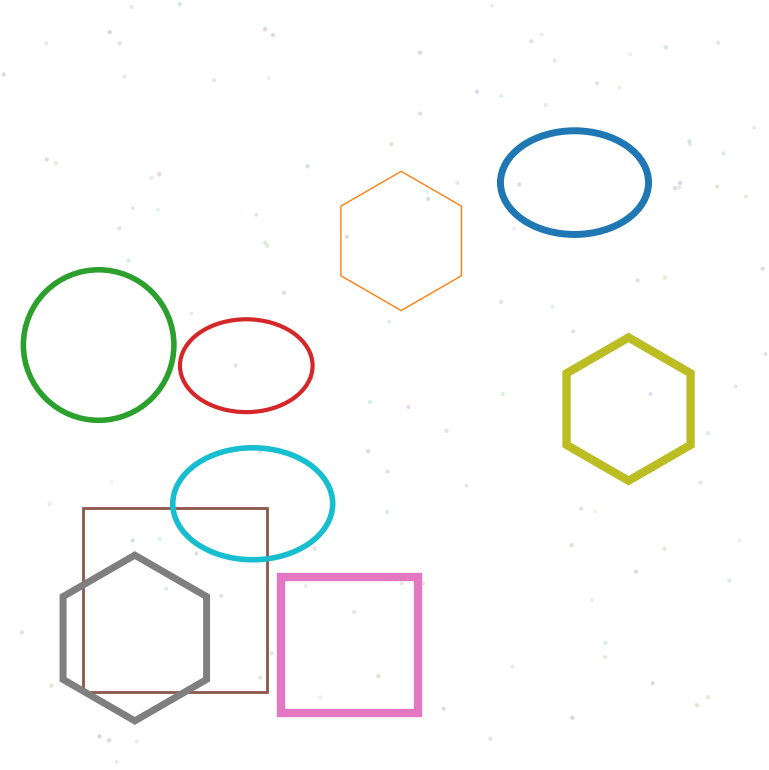[{"shape": "oval", "thickness": 2.5, "radius": 0.48, "center": [0.746, 0.763]}, {"shape": "hexagon", "thickness": 0.5, "radius": 0.45, "center": [0.521, 0.687]}, {"shape": "circle", "thickness": 2, "radius": 0.49, "center": [0.128, 0.552]}, {"shape": "oval", "thickness": 1.5, "radius": 0.43, "center": [0.32, 0.525]}, {"shape": "square", "thickness": 1, "radius": 0.6, "center": [0.227, 0.221]}, {"shape": "square", "thickness": 3, "radius": 0.44, "center": [0.454, 0.162]}, {"shape": "hexagon", "thickness": 2.5, "radius": 0.54, "center": [0.175, 0.171]}, {"shape": "hexagon", "thickness": 3, "radius": 0.46, "center": [0.816, 0.469]}, {"shape": "oval", "thickness": 2, "radius": 0.52, "center": [0.328, 0.346]}]